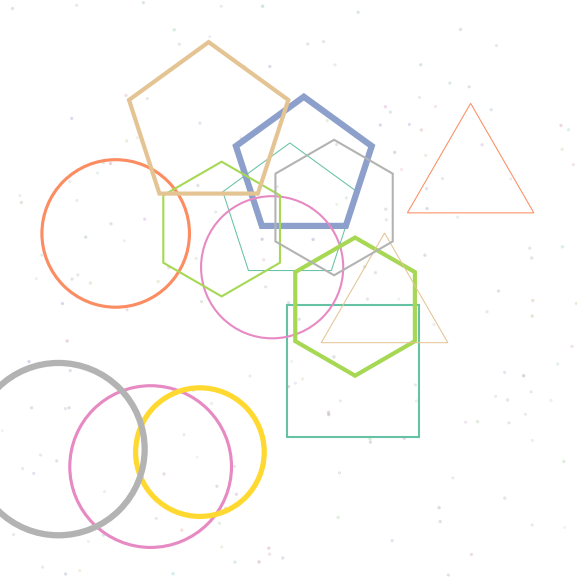[{"shape": "square", "thickness": 1, "radius": 0.57, "center": [0.611, 0.356]}, {"shape": "pentagon", "thickness": 0.5, "radius": 0.61, "center": [0.502, 0.629]}, {"shape": "triangle", "thickness": 0.5, "radius": 0.63, "center": [0.815, 0.694]}, {"shape": "circle", "thickness": 1.5, "radius": 0.64, "center": [0.2, 0.595]}, {"shape": "pentagon", "thickness": 3, "radius": 0.62, "center": [0.526, 0.708]}, {"shape": "circle", "thickness": 1, "radius": 0.62, "center": [0.471, 0.536]}, {"shape": "circle", "thickness": 1.5, "radius": 0.7, "center": [0.261, 0.191]}, {"shape": "hexagon", "thickness": 1, "radius": 0.58, "center": [0.384, 0.603]}, {"shape": "hexagon", "thickness": 2, "radius": 0.6, "center": [0.615, 0.468]}, {"shape": "circle", "thickness": 2.5, "radius": 0.56, "center": [0.346, 0.216]}, {"shape": "pentagon", "thickness": 2, "radius": 0.73, "center": [0.361, 0.781]}, {"shape": "triangle", "thickness": 0.5, "radius": 0.63, "center": [0.666, 0.469]}, {"shape": "hexagon", "thickness": 1, "radius": 0.59, "center": [0.579, 0.64]}, {"shape": "circle", "thickness": 3, "radius": 0.75, "center": [0.101, 0.221]}]